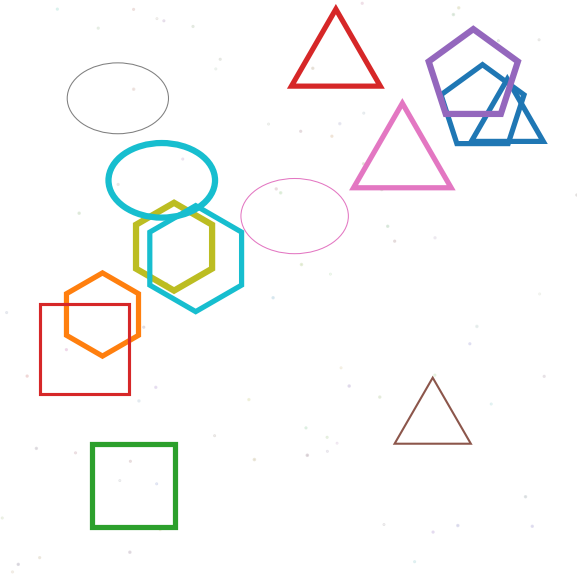[{"shape": "triangle", "thickness": 2.5, "radius": 0.36, "center": [0.878, 0.79]}, {"shape": "pentagon", "thickness": 2.5, "radius": 0.38, "center": [0.836, 0.812]}, {"shape": "hexagon", "thickness": 2.5, "radius": 0.36, "center": [0.177, 0.455]}, {"shape": "square", "thickness": 2.5, "radius": 0.36, "center": [0.231, 0.158]}, {"shape": "triangle", "thickness": 2.5, "radius": 0.44, "center": [0.582, 0.894]}, {"shape": "square", "thickness": 1.5, "radius": 0.39, "center": [0.146, 0.395]}, {"shape": "pentagon", "thickness": 3, "radius": 0.41, "center": [0.82, 0.868]}, {"shape": "triangle", "thickness": 1, "radius": 0.38, "center": [0.749, 0.269]}, {"shape": "oval", "thickness": 0.5, "radius": 0.47, "center": [0.51, 0.625]}, {"shape": "triangle", "thickness": 2.5, "radius": 0.49, "center": [0.697, 0.723]}, {"shape": "oval", "thickness": 0.5, "radius": 0.44, "center": [0.204, 0.829]}, {"shape": "hexagon", "thickness": 3, "radius": 0.38, "center": [0.301, 0.572]}, {"shape": "hexagon", "thickness": 2.5, "radius": 0.46, "center": [0.339, 0.551]}, {"shape": "oval", "thickness": 3, "radius": 0.46, "center": [0.28, 0.687]}]